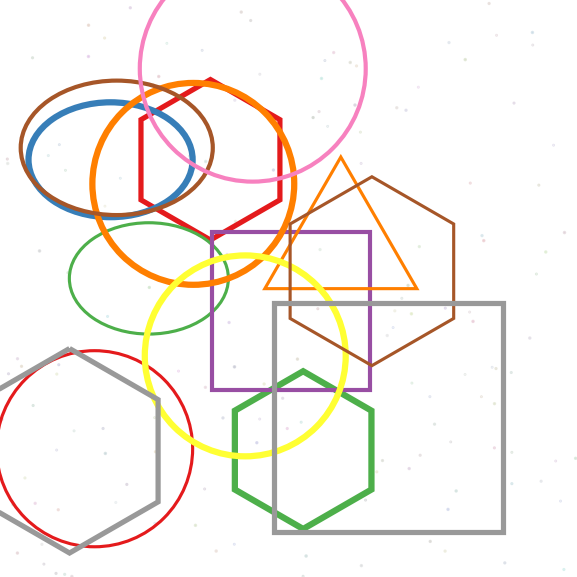[{"shape": "hexagon", "thickness": 2.5, "radius": 0.69, "center": [0.364, 0.722]}, {"shape": "circle", "thickness": 1.5, "radius": 0.85, "center": [0.164, 0.222]}, {"shape": "oval", "thickness": 3, "radius": 0.71, "center": [0.191, 0.723]}, {"shape": "oval", "thickness": 1.5, "radius": 0.69, "center": [0.258, 0.517]}, {"shape": "hexagon", "thickness": 3, "radius": 0.68, "center": [0.525, 0.22]}, {"shape": "square", "thickness": 2, "radius": 0.69, "center": [0.504, 0.461]}, {"shape": "triangle", "thickness": 1.5, "radius": 0.76, "center": [0.59, 0.575]}, {"shape": "circle", "thickness": 3, "radius": 0.87, "center": [0.335, 0.681]}, {"shape": "circle", "thickness": 3, "radius": 0.87, "center": [0.425, 0.383]}, {"shape": "oval", "thickness": 2, "radius": 0.83, "center": [0.202, 0.743]}, {"shape": "hexagon", "thickness": 1.5, "radius": 0.82, "center": [0.644, 0.53]}, {"shape": "circle", "thickness": 2, "radius": 0.98, "center": [0.438, 0.88]}, {"shape": "hexagon", "thickness": 2.5, "radius": 0.89, "center": [0.12, 0.219]}, {"shape": "square", "thickness": 2.5, "radius": 0.99, "center": [0.672, 0.276]}]